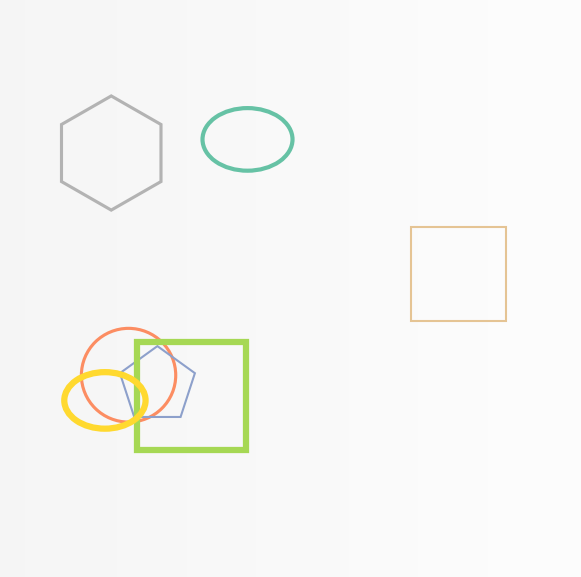[{"shape": "oval", "thickness": 2, "radius": 0.39, "center": [0.426, 0.758]}, {"shape": "circle", "thickness": 1.5, "radius": 0.41, "center": [0.221, 0.349]}, {"shape": "pentagon", "thickness": 1, "radius": 0.34, "center": [0.271, 0.332]}, {"shape": "square", "thickness": 3, "radius": 0.47, "center": [0.33, 0.314]}, {"shape": "oval", "thickness": 3, "radius": 0.35, "center": [0.181, 0.306]}, {"shape": "square", "thickness": 1, "radius": 0.41, "center": [0.789, 0.524]}, {"shape": "hexagon", "thickness": 1.5, "radius": 0.49, "center": [0.191, 0.734]}]